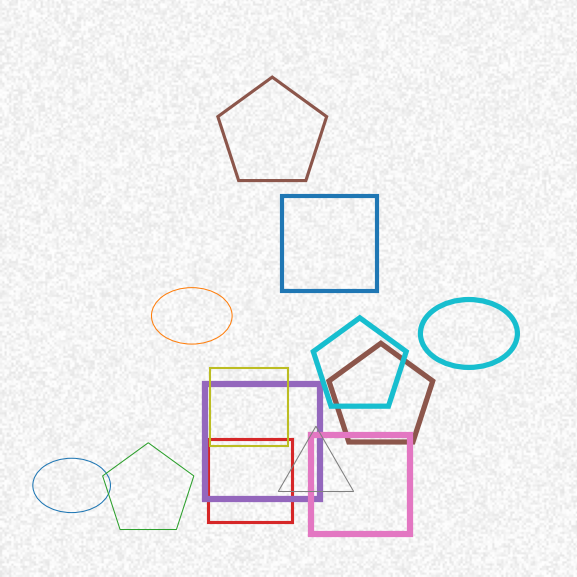[{"shape": "square", "thickness": 2, "radius": 0.41, "center": [0.57, 0.577]}, {"shape": "oval", "thickness": 0.5, "radius": 0.34, "center": [0.124, 0.159]}, {"shape": "oval", "thickness": 0.5, "radius": 0.35, "center": [0.332, 0.452]}, {"shape": "pentagon", "thickness": 0.5, "radius": 0.42, "center": [0.257, 0.149]}, {"shape": "square", "thickness": 1.5, "radius": 0.36, "center": [0.433, 0.167]}, {"shape": "square", "thickness": 3, "radius": 0.5, "center": [0.454, 0.235]}, {"shape": "pentagon", "thickness": 2.5, "radius": 0.47, "center": [0.659, 0.31]}, {"shape": "pentagon", "thickness": 1.5, "radius": 0.5, "center": [0.471, 0.767]}, {"shape": "square", "thickness": 3, "radius": 0.43, "center": [0.624, 0.16]}, {"shape": "triangle", "thickness": 0.5, "radius": 0.38, "center": [0.547, 0.186]}, {"shape": "square", "thickness": 1, "radius": 0.34, "center": [0.432, 0.294]}, {"shape": "oval", "thickness": 2.5, "radius": 0.42, "center": [0.812, 0.422]}, {"shape": "pentagon", "thickness": 2.5, "radius": 0.42, "center": [0.623, 0.364]}]